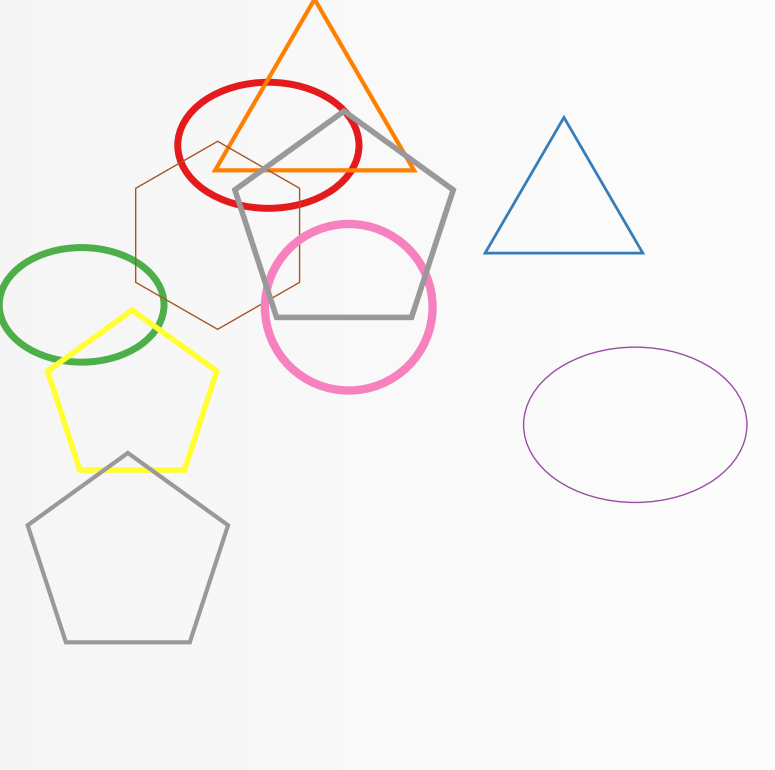[{"shape": "oval", "thickness": 2.5, "radius": 0.58, "center": [0.346, 0.811]}, {"shape": "triangle", "thickness": 1, "radius": 0.59, "center": [0.728, 0.73]}, {"shape": "oval", "thickness": 2.5, "radius": 0.53, "center": [0.105, 0.604]}, {"shape": "oval", "thickness": 0.5, "radius": 0.72, "center": [0.82, 0.448]}, {"shape": "triangle", "thickness": 1.5, "radius": 0.74, "center": [0.406, 0.853]}, {"shape": "pentagon", "thickness": 2, "radius": 0.57, "center": [0.171, 0.482]}, {"shape": "hexagon", "thickness": 0.5, "radius": 0.61, "center": [0.281, 0.694]}, {"shape": "circle", "thickness": 3, "radius": 0.54, "center": [0.45, 0.601]}, {"shape": "pentagon", "thickness": 1.5, "radius": 0.68, "center": [0.165, 0.276]}, {"shape": "pentagon", "thickness": 2, "radius": 0.74, "center": [0.444, 0.708]}]